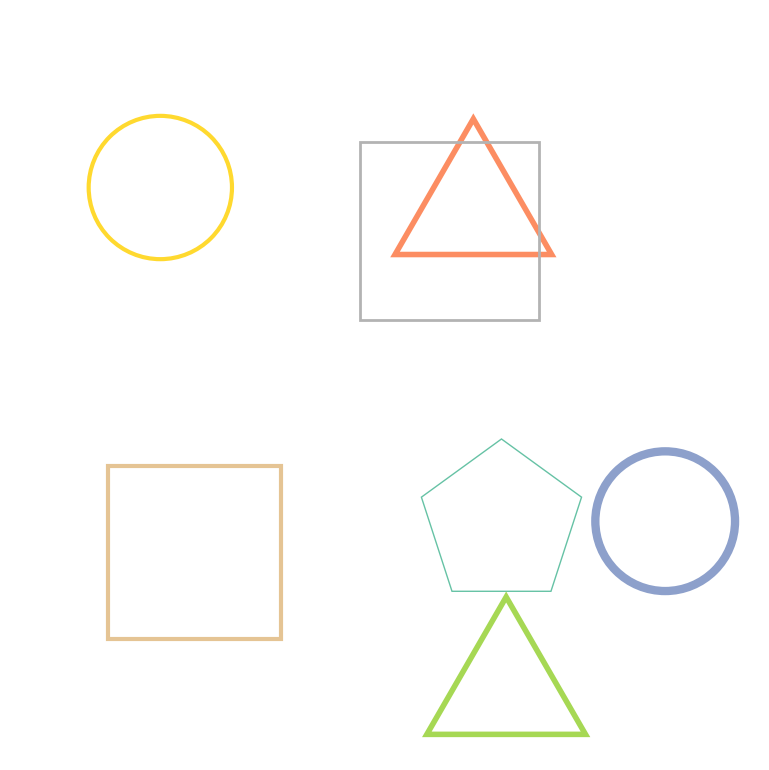[{"shape": "pentagon", "thickness": 0.5, "radius": 0.55, "center": [0.651, 0.321]}, {"shape": "triangle", "thickness": 2, "radius": 0.59, "center": [0.615, 0.728]}, {"shape": "circle", "thickness": 3, "radius": 0.45, "center": [0.864, 0.323]}, {"shape": "triangle", "thickness": 2, "radius": 0.59, "center": [0.657, 0.106]}, {"shape": "circle", "thickness": 1.5, "radius": 0.47, "center": [0.208, 0.756]}, {"shape": "square", "thickness": 1.5, "radius": 0.56, "center": [0.253, 0.283]}, {"shape": "square", "thickness": 1, "radius": 0.58, "center": [0.584, 0.7]}]